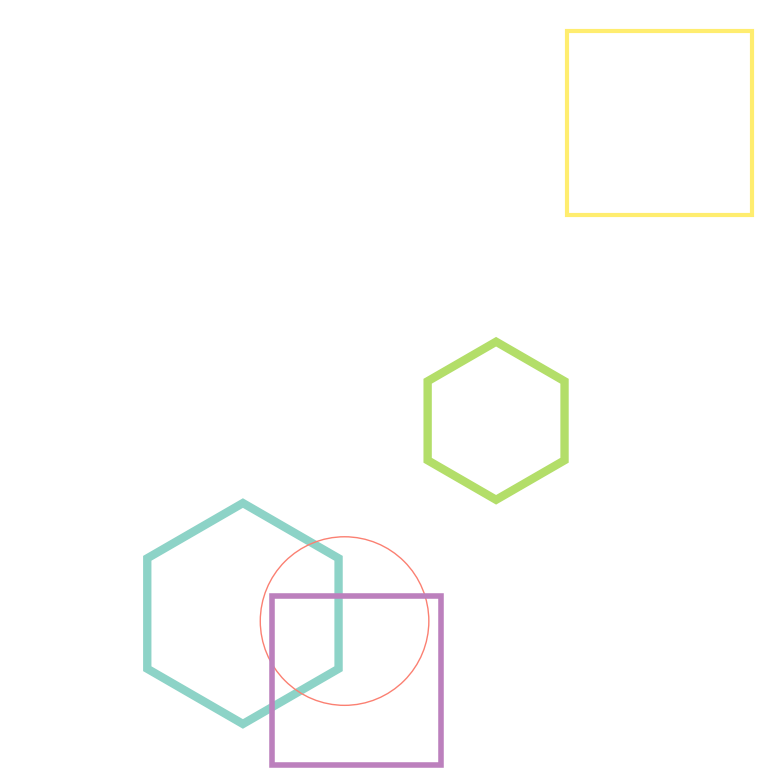[{"shape": "hexagon", "thickness": 3, "radius": 0.72, "center": [0.315, 0.203]}, {"shape": "circle", "thickness": 0.5, "radius": 0.55, "center": [0.447, 0.193]}, {"shape": "hexagon", "thickness": 3, "radius": 0.51, "center": [0.644, 0.454]}, {"shape": "square", "thickness": 2, "radius": 0.55, "center": [0.463, 0.117]}, {"shape": "square", "thickness": 1.5, "radius": 0.6, "center": [0.856, 0.84]}]